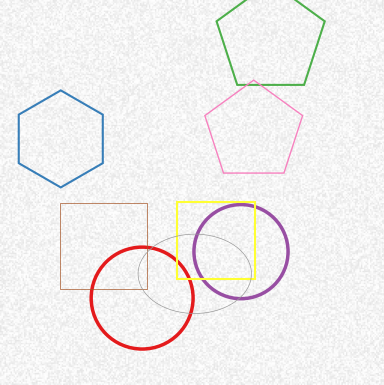[{"shape": "circle", "thickness": 2.5, "radius": 0.66, "center": [0.369, 0.226]}, {"shape": "hexagon", "thickness": 1.5, "radius": 0.63, "center": [0.158, 0.639]}, {"shape": "pentagon", "thickness": 1.5, "radius": 0.74, "center": [0.703, 0.899]}, {"shape": "circle", "thickness": 2.5, "radius": 0.61, "center": [0.626, 0.346]}, {"shape": "square", "thickness": 1.5, "radius": 0.5, "center": [0.561, 0.375]}, {"shape": "square", "thickness": 0.5, "radius": 0.56, "center": [0.269, 0.361]}, {"shape": "pentagon", "thickness": 1, "radius": 0.67, "center": [0.659, 0.658]}, {"shape": "oval", "thickness": 0.5, "radius": 0.74, "center": [0.506, 0.289]}]